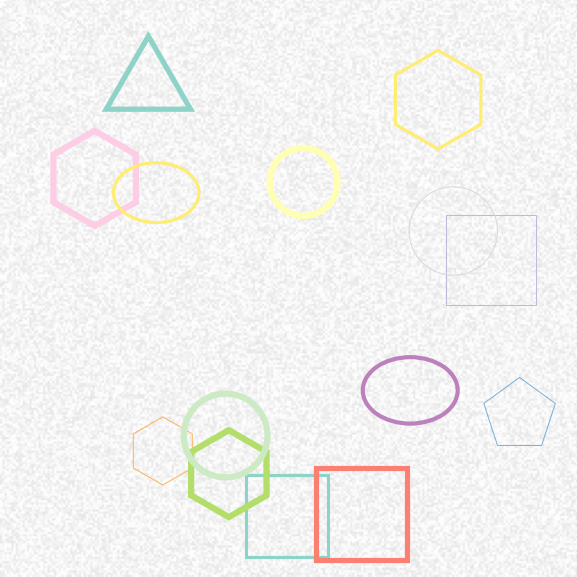[{"shape": "triangle", "thickness": 2.5, "radius": 0.42, "center": [0.257, 0.852]}, {"shape": "square", "thickness": 1.5, "radius": 0.36, "center": [0.497, 0.106]}, {"shape": "circle", "thickness": 3, "radius": 0.29, "center": [0.526, 0.684]}, {"shape": "square", "thickness": 0.5, "radius": 0.39, "center": [0.85, 0.549]}, {"shape": "square", "thickness": 2.5, "radius": 0.4, "center": [0.626, 0.109]}, {"shape": "pentagon", "thickness": 0.5, "radius": 0.33, "center": [0.9, 0.28]}, {"shape": "hexagon", "thickness": 0.5, "radius": 0.29, "center": [0.282, 0.218]}, {"shape": "hexagon", "thickness": 3, "radius": 0.38, "center": [0.396, 0.179]}, {"shape": "hexagon", "thickness": 3, "radius": 0.41, "center": [0.164, 0.69]}, {"shape": "circle", "thickness": 0.5, "radius": 0.38, "center": [0.785, 0.599]}, {"shape": "oval", "thickness": 2, "radius": 0.41, "center": [0.71, 0.323]}, {"shape": "circle", "thickness": 3, "radius": 0.36, "center": [0.391, 0.245]}, {"shape": "oval", "thickness": 1.5, "radius": 0.37, "center": [0.27, 0.666]}, {"shape": "hexagon", "thickness": 1.5, "radius": 0.43, "center": [0.759, 0.826]}]